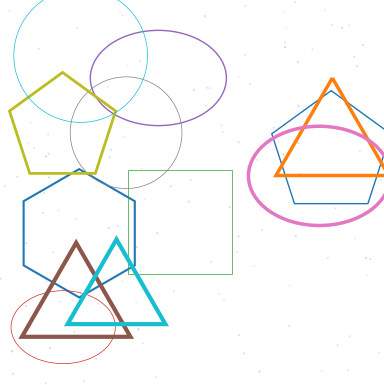[{"shape": "pentagon", "thickness": 1, "radius": 0.81, "center": [0.86, 0.602]}, {"shape": "hexagon", "thickness": 1.5, "radius": 0.83, "center": [0.206, 0.394]}, {"shape": "triangle", "thickness": 2.5, "radius": 0.84, "center": [0.863, 0.629]}, {"shape": "square", "thickness": 0.5, "radius": 0.68, "center": [0.469, 0.424]}, {"shape": "oval", "thickness": 0.5, "radius": 0.68, "center": [0.164, 0.15]}, {"shape": "oval", "thickness": 1, "radius": 0.88, "center": [0.411, 0.797]}, {"shape": "triangle", "thickness": 3, "radius": 0.81, "center": [0.198, 0.207]}, {"shape": "oval", "thickness": 2.5, "radius": 0.92, "center": [0.829, 0.543]}, {"shape": "circle", "thickness": 0.5, "radius": 0.73, "center": [0.328, 0.655]}, {"shape": "pentagon", "thickness": 2, "radius": 0.72, "center": [0.162, 0.667]}, {"shape": "triangle", "thickness": 3, "radius": 0.73, "center": [0.302, 0.231]}, {"shape": "circle", "thickness": 0.5, "radius": 0.87, "center": [0.21, 0.856]}]